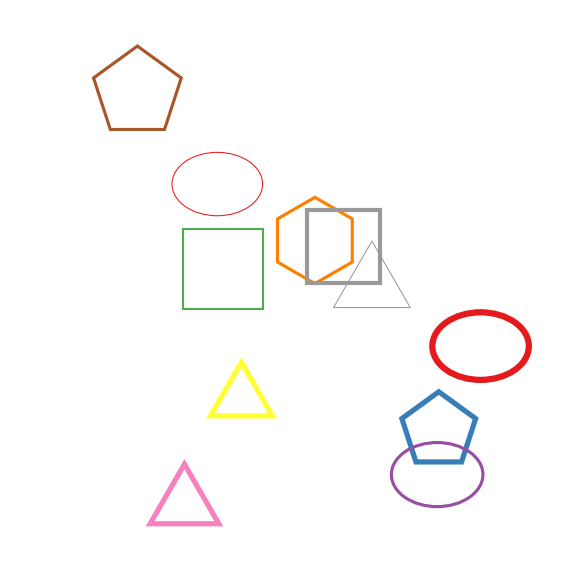[{"shape": "oval", "thickness": 0.5, "radius": 0.39, "center": [0.376, 0.68]}, {"shape": "oval", "thickness": 3, "radius": 0.42, "center": [0.832, 0.4]}, {"shape": "pentagon", "thickness": 2.5, "radius": 0.34, "center": [0.76, 0.254]}, {"shape": "square", "thickness": 1, "radius": 0.35, "center": [0.387, 0.533]}, {"shape": "oval", "thickness": 1.5, "radius": 0.4, "center": [0.757, 0.177]}, {"shape": "hexagon", "thickness": 1.5, "radius": 0.37, "center": [0.545, 0.583]}, {"shape": "triangle", "thickness": 2.5, "radius": 0.31, "center": [0.418, 0.31]}, {"shape": "pentagon", "thickness": 1.5, "radius": 0.4, "center": [0.238, 0.84]}, {"shape": "triangle", "thickness": 2.5, "radius": 0.34, "center": [0.319, 0.127]}, {"shape": "triangle", "thickness": 0.5, "radius": 0.38, "center": [0.644, 0.505]}, {"shape": "square", "thickness": 2, "radius": 0.32, "center": [0.595, 0.572]}]